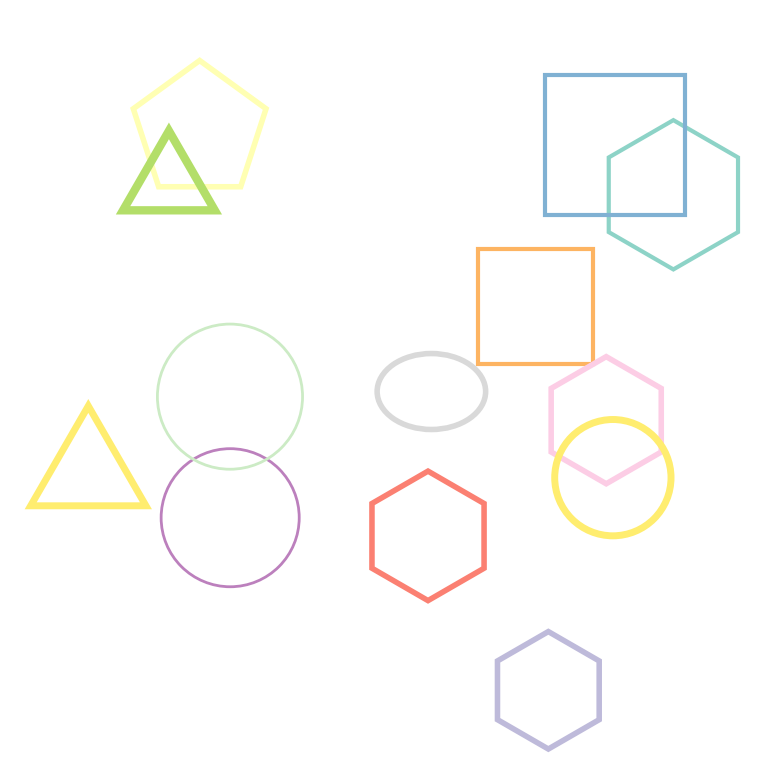[{"shape": "hexagon", "thickness": 1.5, "radius": 0.48, "center": [0.875, 0.747]}, {"shape": "pentagon", "thickness": 2, "radius": 0.45, "center": [0.259, 0.831]}, {"shape": "hexagon", "thickness": 2, "radius": 0.38, "center": [0.712, 0.104]}, {"shape": "hexagon", "thickness": 2, "radius": 0.42, "center": [0.556, 0.304]}, {"shape": "square", "thickness": 1.5, "radius": 0.45, "center": [0.799, 0.812]}, {"shape": "square", "thickness": 1.5, "radius": 0.37, "center": [0.695, 0.602]}, {"shape": "triangle", "thickness": 3, "radius": 0.34, "center": [0.219, 0.761]}, {"shape": "hexagon", "thickness": 2, "radius": 0.41, "center": [0.787, 0.454]}, {"shape": "oval", "thickness": 2, "radius": 0.35, "center": [0.56, 0.492]}, {"shape": "circle", "thickness": 1, "radius": 0.45, "center": [0.299, 0.328]}, {"shape": "circle", "thickness": 1, "radius": 0.47, "center": [0.299, 0.485]}, {"shape": "circle", "thickness": 2.5, "radius": 0.38, "center": [0.796, 0.38]}, {"shape": "triangle", "thickness": 2.5, "radius": 0.43, "center": [0.115, 0.386]}]